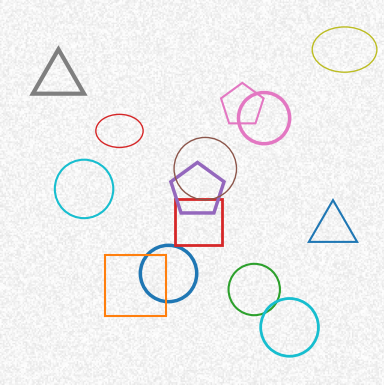[{"shape": "triangle", "thickness": 1.5, "radius": 0.36, "center": [0.865, 0.408]}, {"shape": "circle", "thickness": 2.5, "radius": 0.37, "center": [0.438, 0.29]}, {"shape": "square", "thickness": 1.5, "radius": 0.4, "center": [0.351, 0.257]}, {"shape": "circle", "thickness": 1.5, "radius": 0.33, "center": [0.66, 0.248]}, {"shape": "oval", "thickness": 1, "radius": 0.31, "center": [0.31, 0.66]}, {"shape": "square", "thickness": 2, "radius": 0.3, "center": [0.516, 0.423]}, {"shape": "pentagon", "thickness": 2.5, "radius": 0.36, "center": [0.513, 0.506]}, {"shape": "circle", "thickness": 1, "radius": 0.41, "center": [0.533, 0.562]}, {"shape": "circle", "thickness": 2.5, "radius": 0.33, "center": [0.686, 0.693]}, {"shape": "pentagon", "thickness": 1.5, "radius": 0.29, "center": [0.629, 0.727]}, {"shape": "triangle", "thickness": 3, "radius": 0.38, "center": [0.152, 0.795]}, {"shape": "oval", "thickness": 1, "radius": 0.42, "center": [0.895, 0.871]}, {"shape": "circle", "thickness": 2, "radius": 0.37, "center": [0.752, 0.15]}, {"shape": "circle", "thickness": 1.5, "radius": 0.38, "center": [0.218, 0.509]}]